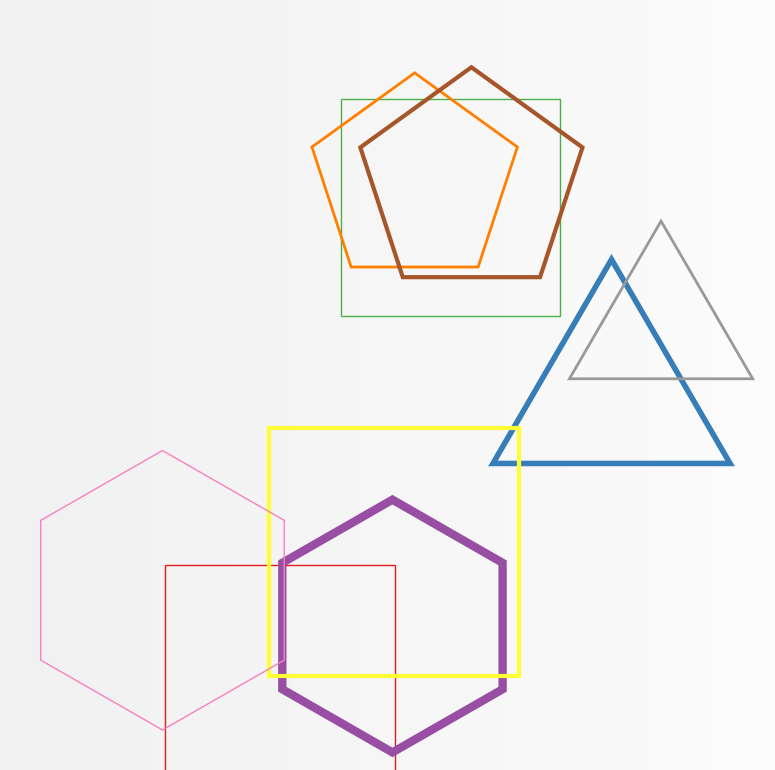[{"shape": "square", "thickness": 0.5, "radius": 0.74, "center": [0.361, 0.117]}, {"shape": "triangle", "thickness": 2, "radius": 0.88, "center": [0.789, 0.486]}, {"shape": "square", "thickness": 0.5, "radius": 0.71, "center": [0.582, 0.731]}, {"shape": "hexagon", "thickness": 3, "radius": 0.82, "center": [0.506, 0.187]}, {"shape": "pentagon", "thickness": 1, "radius": 0.7, "center": [0.535, 0.766]}, {"shape": "square", "thickness": 1.5, "radius": 0.81, "center": [0.508, 0.284]}, {"shape": "pentagon", "thickness": 1.5, "radius": 0.75, "center": [0.608, 0.762]}, {"shape": "hexagon", "thickness": 0.5, "radius": 0.91, "center": [0.21, 0.233]}, {"shape": "triangle", "thickness": 1, "radius": 0.68, "center": [0.853, 0.576]}]